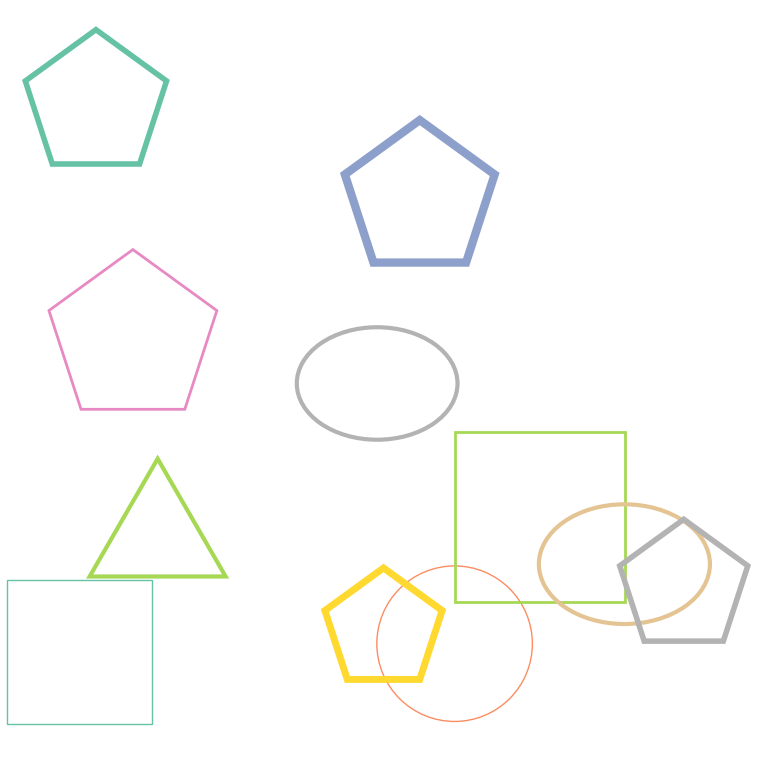[{"shape": "pentagon", "thickness": 2, "radius": 0.48, "center": [0.125, 0.865]}, {"shape": "square", "thickness": 0.5, "radius": 0.47, "center": [0.104, 0.153]}, {"shape": "circle", "thickness": 0.5, "radius": 0.51, "center": [0.59, 0.164]}, {"shape": "pentagon", "thickness": 3, "radius": 0.51, "center": [0.545, 0.742]}, {"shape": "pentagon", "thickness": 1, "radius": 0.57, "center": [0.173, 0.561]}, {"shape": "triangle", "thickness": 1.5, "radius": 0.51, "center": [0.205, 0.302]}, {"shape": "square", "thickness": 1, "radius": 0.55, "center": [0.702, 0.328]}, {"shape": "pentagon", "thickness": 2.5, "radius": 0.4, "center": [0.498, 0.182]}, {"shape": "oval", "thickness": 1.5, "radius": 0.56, "center": [0.811, 0.267]}, {"shape": "pentagon", "thickness": 2, "radius": 0.44, "center": [0.888, 0.238]}, {"shape": "oval", "thickness": 1.5, "radius": 0.52, "center": [0.49, 0.502]}]